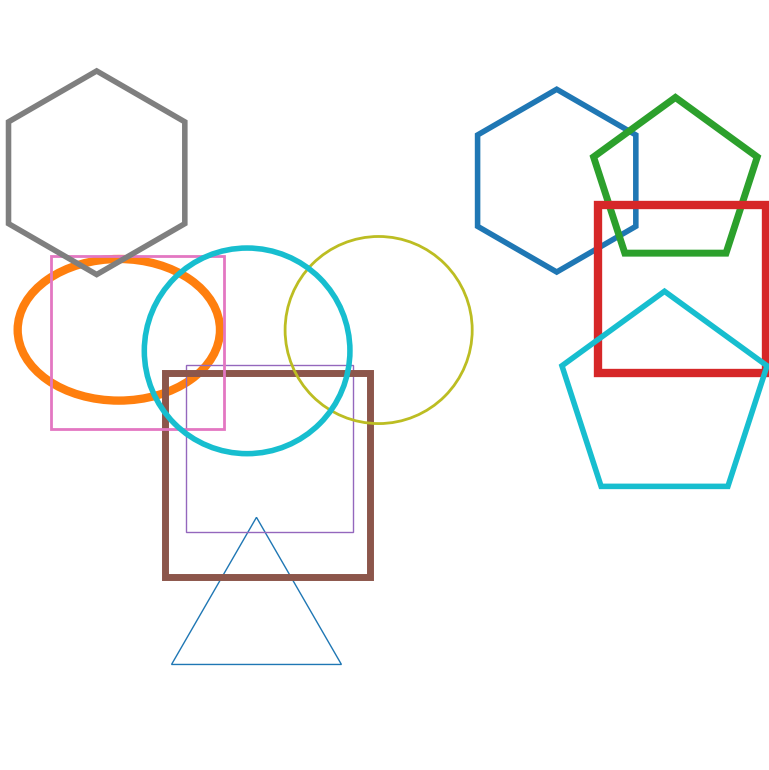[{"shape": "hexagon", "thickness": 2, "radius": 0.59, "center": [0.723, 0.765]}, {"shape": "triangle", "thickness": 0.5, "radius": 0.64, "center": [0.333, 0.201]}, {"shape": "oval", "thickness": 3, "radius": 0.66, "center": [0.154, 0.572]}, {"shape": "pentagon", "thickness": 2.5, "radius": 0.56, "center": [0.877, 0.762]}, {"shape": "square", "thickness": 3, "radius": 0.55, "center": [0.885, 0.625]}, {"shape": "square", "thickness": 0.5, "radius": 0.54, "center": [0.35, 0.418]}, {"shape": "square", "thickness": 2.5, "radius": 0.66, "center": [0.347, 0.383]}, {"shape": "square", "thickness": 1, "radius": 0.56, "center": [0.178, 0.555]}, {"shape": "hexagon", "thickness": 2, "radius": 0.66, "center": [0.126, 0.776]}, {"shape": "circle", "thickness": 1, "radius": 0.61, "center": [0.492, 0.571]}, {"shape": "pentagon", "thickness": 2, "radius": 0.7, "center": [0.863, 0.482]}, {"shape": "circle", "thickness": 2, "radius": 0.67, "center": [0.321, 0.544]}]